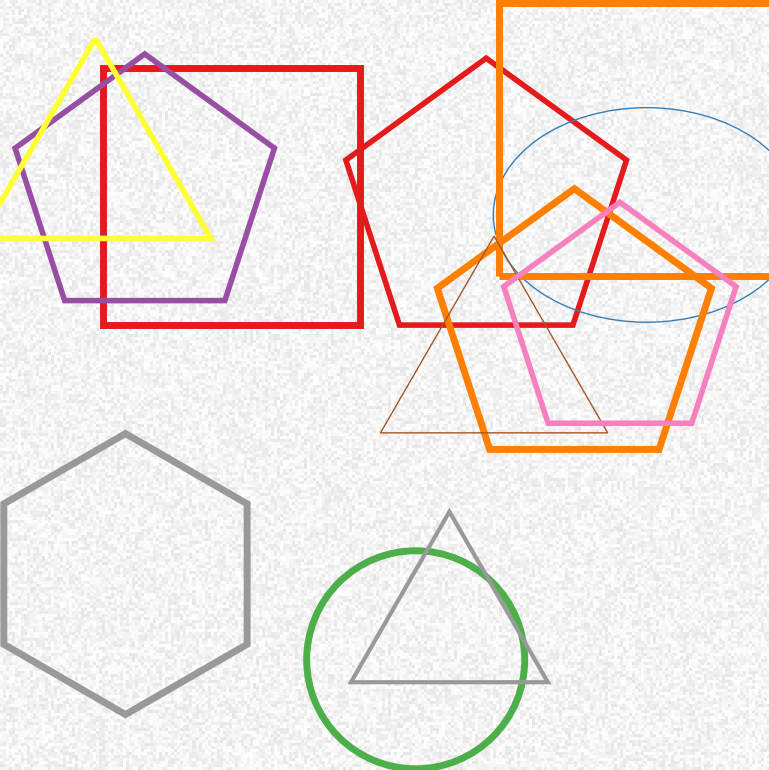[{"shape": "square", "thickness": 2.5, "radius": 0.83, "center": [0.301, 0.744]}, {"shape": "pentagon", "thickness": 2, "radius": 0.96, "center": [0.631, 0.733]}, {"shape": "oval", "thickness": 0.5, "radius": 1.0, "center": [0.84, 0.721]}, {"shape": "circle", "thickness": 2.5, "radius": 0.71, "center": [0.54, 0.143]}, {"shape": "pentagon", "thickness": 2, "radius": 0.89, "center": [0.188, 0.753]}, {"shape": "pentagon", "thickness": 2.5, "radius": 0.94, "center": [0.746, 0.568]}, {"shape": "square", "thickness": 2.5, "radius": 0.88, "center": [0.825, 0.819]}, {"shape": "triangle", "thickness": 2, "radius": 0.87, "center": [0.124, 0.777]}, {"shape": "triangle", "thickness": 0.5, "radius": 0.85, "center": [0.642, 0.523]}, {"shape": "pentagon", "thickness": 2, "radius": 0.79, "center": [0.805, 0.579]}, {"shape": "triangle", "thickness": 1.5, "radius": 0.74, "center": [0.584, 0.188]}, {"shape": "hexagon", "thickness": 2.5, "radius": 0.91, "center": [0.163, 0.254]}]